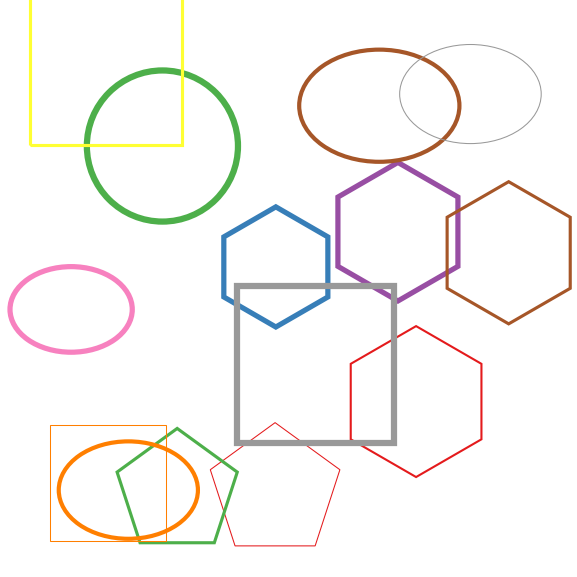[{"shape": "pentagon", "thickness": 0.5, "radius": 0.59, "center": [0.476, 0.149]}, {"shape": "hexagon", "thickness": 1, "radius": 0.65, "center": [0.72, 0.304]}, {"shape": "hexagon", "thickness": 2.5, "radius": 0.52, "center": [0.478, 0.537]}, {"shape": "pentagon", "thickness": 1.5, "radius": 0.55, "center": [0.307, 0.148]}, {"shape": "circle", "thickness": 3, "radius": 0.65, "center": [0.281, 0.746]}, {"shape": "hexagon", "thickness": 2.5, "radius": 0.6, "center": [0.689, 0.598]}, {"shape": "oval", "thickness": 2, "radius": 0.6, "center": [0.222, 0.151]}, {"shape": "square", "thickness": 0.5, "radius": 0.5, "center": [0.187, 0.162]}, {"shape": "square", "thickness": 1.5, "radius": 0.66, "center": [0.184, 0.879]}, {"shape": "oval", "thickness": 2, "radius": 0.69, "center": [0.657, 0.816]}, {"shape": "hexagon", "thickness": 1.5, "radius": 0.62, "center": [0.881, 0.561]}, {"shape": "oval", "thickness": 2.5, "radius": 0.53, "center": [0.123, 0.463]}, {"shape": "square", "thickness": 3, "radius": 0.68, "center": [0.546, 0.368]}, {"shape": "oval", "thickness": 0.5, "radius": 0.61, "center": [0.815, 0.836]}]